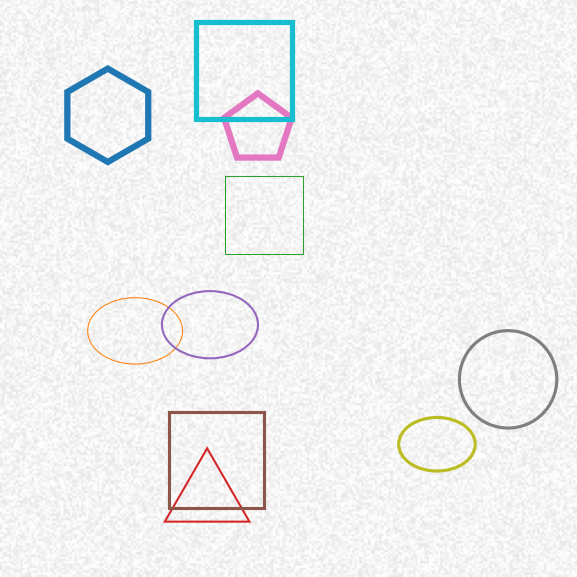[{"shape": "hexagon", "thickness": 3, "radius": 0.4, "center": [0.187, 0.799]}, {"shape": "oval", "thickness": 0.5, "radius": 0.41, "center": [0.234, 0.426]}, {"shape": "square", "thickness": 0.5, "radius": 0.33, "center": [0.457, 0.627]}, {"shape": "triangle", "thickness": 1, "radius": 0.42, "center": [0.359, 0.138]}, {"shape": "oval", "thickness": 1, "radius": 0.42, "center": [0.364, 0.437]}, {"shape": "square", "thickness": 1.5, "radius": 0.41, "center": [0.375, 0.203]}, {"shape": "pentagon", "thickness": 3, "radius": 0.31, "center": [0.447, 0.776]}, {"shape": "circle", "thickness": 1.5, "radius": 0.42, "center": [0.88, 0.342]}, {"shape": "oval", "thickness": 1.5, "radius": 0.33, "center": [0.757, 0.23]}, {"shape": "square", "thickness": 2.5, "radius": 0.42, "center": [0.423, 0.877]}]